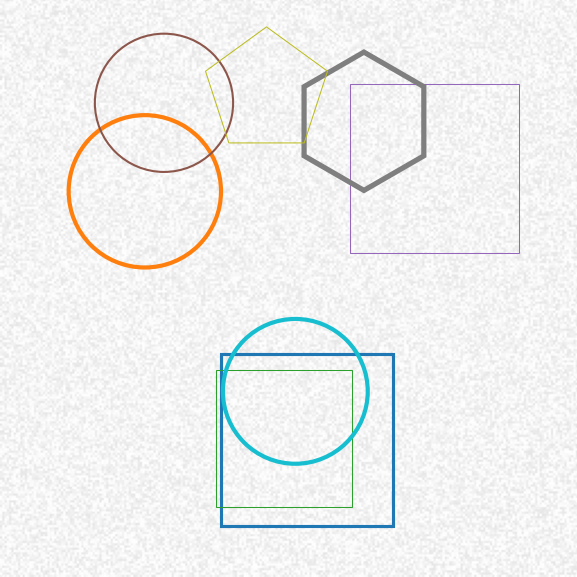[{"shape": "square", "thickness": 1.5, "radius": 0.74, "center": [0.532, 0.238]}, {"shape": "circle", "thickness": 2, "radius": 0.66, "center": [0.251, 0.668]}, {"shape": "square", "thickness": 0.5, "radius": 0.59, "center": [0.492, 0.24]}, {"shape": "square", "thickness": 0.5, "radius": 0.73, "center": [0.753, 0.708]}, {"shape": "circle", "thickness": 1, "radius": 0.6, "center": [0.284, 0.821]}, {"shape": "hexagon", "thickness": 2.5, "radius": 0.6, "center": [0.63, 0.789]}, {"shape": "pentagon", "thickness": 0.5, "radius": 0.56, "center": [0.461, 0.842]}, {"shape": "circle", "thickness": 2, "radius": 0.63, "center": [0.511, 0.321]}]